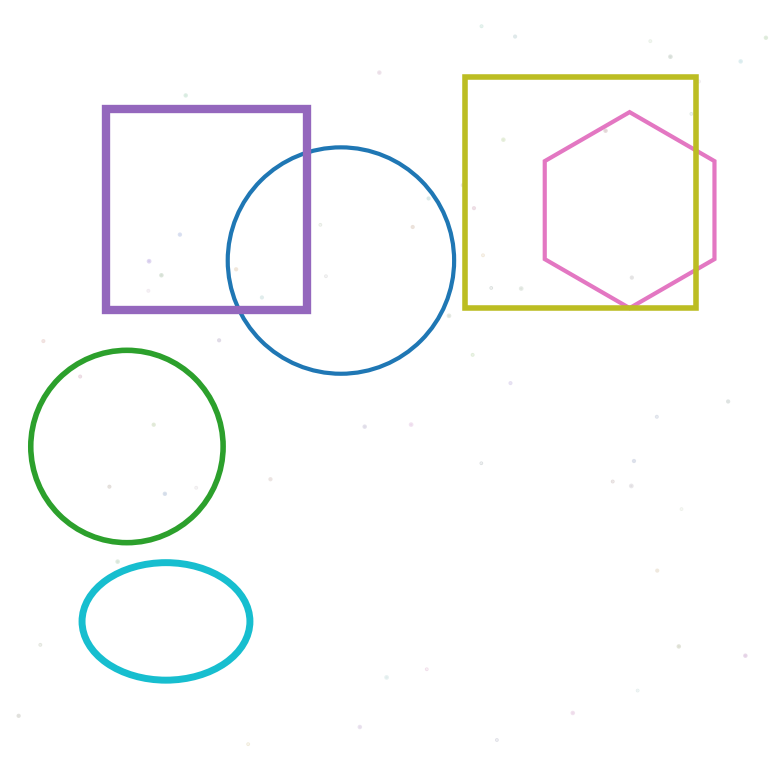[{"shape": "circle", "thickness": 1.5, "radius": 0.74, "center": [0.443, 0.662]}, {"shape": "circle", "thickness": 2, "radius": 0.62, "center": [0.165, 0.42]}, {"shape": "square", "thickness": 3, "radius": 0.65, "center": [0.268, 0.728]}, {"shape": "hexagon", "thickness": 1.5, "radius": 0.64, "center": [0.818, 0.727]}, {"shape": "square", "thickness": 2, "radius": 0.75, "center": [0.754, 0.75]}, {"shape": "oval", "thickness": 2.5, "radius": 0.55, "center": [0.216, 0.193]}]